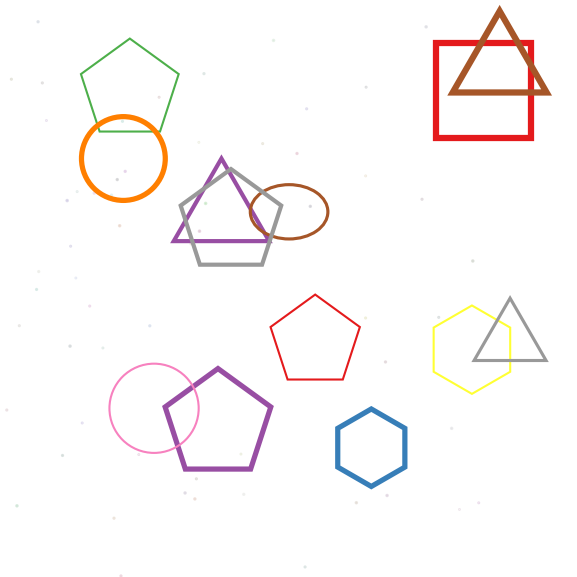[{"shape": "pentagon", "thickness": 1, "radius": 0.41, "center": [0.546, 0.408]}, {"shape": "square", "thickness": 3, "radius": 0.41, "center": [0.837, 0.842]}, {"shape": "hexagon", "thickness": 2.5, "radius": 0.34, "center": [0.643, 0.224]}, {"shape": "pentagon", "thickness": 1, "radius": 0.44, "center": [0.225, 0.843]}, {"shape": "pentagon", "thickness": 2.5, "radius": 0.48, "center": [0.377, 0.265]}, {"shape": "triangle", "thickness": 2, "radius": 0.48, "center": [0.383, 0.629]}, {"shape": "circle", "thickness": 2.5, "radius": 0.36, "center": [0.214, 0.725]}, {"shape": "hexagon", "thickness": 1, "radius": 0.38, "center": [0.817, 0.394]}, {"shape": "triangle", "thickness": 3, "radius": 0.47, "center": [0.865, 0.886]}, {"shape": "oval", "thickness": 1.5, "radius": 0.34, "center": [0.501, 0.632]}, {"shape": "circle", "thickness": 1, "radius": 0.39, "center": [0.267, 0.292]}, {"shape": "triangle", "thickness": 1.5, "radius": 0.36, "center": [0.883, 0.411]}, {"shape": "pentagon", "thickness": 2, "radius": 0.46, "center": [0.4, 0.615]}]